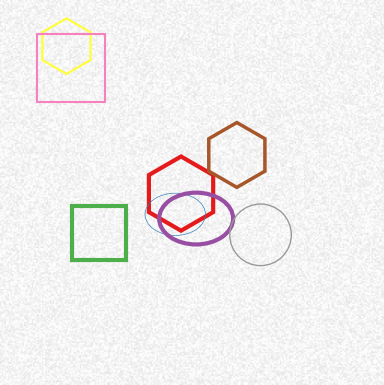[{"shape": "hexagon", "thickness": 3, "radius": 0.48, "center": [0.47, 0.497]}, {"shape": "oval", "thickness": 0.5, "radius": 0.39, "center": [0.455, 0.443]}, {"shape": "square", "thickness": 3, "radius": 0.35, "center": [0.258, 0.395]}, {"shape": "oval", "thickness": 3, "radius": 0.48, "center": [0.509, 0.432]}, {"shape": "hexagon", "thickness": 1.5, "radius": 0.36, "center": [0.173, 0.88]}, {"shape": "hexagon", "thickness": 2.5, "radius": 0.42, "center": [0.615, 0.598]}, {"shape": "square", "thickness": 1.5, "radius": 0.45, "center": [0.184, 0.823]}, {"shape": "circle", "thickness": 1, "radius": 0.4, "center": [0.677, 0.39]}]